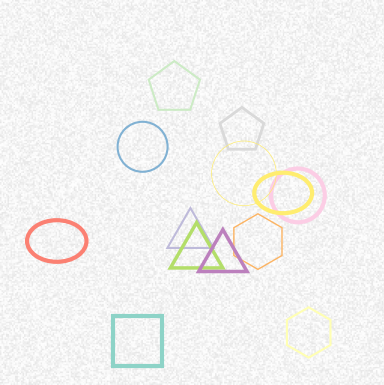[{"shape": "square", "thickness": 3, "radius": 0.32, "center": [0.357, 0.115]}, {"shape": "hexagon", "thickness": 1.5, "radius": 0.33, "center": [0.802, 0.137]}, {"shape": "triangle", "thickness": 1.5, "radius": 0.35, "center": [0.495, 0.391]}, {"shape": "oval", "thickness": 3, "radius": 0.39, "center": [0.147, 0.374]}, {"shape": "circle", "thickness": 1.5, "radius": 0.32, "center": [0.37, 0.619]}, {"shape": "hexagon", "thickness": 1, "radius": 0.36, "center": [0.67, 0.373]}, {"shape": "triangle", "thickness": 2.5, "radius": 0.39, "center": [0.511, 0.343]}, {"shape": "circle", "thickness": 3, "radius": 0.35, "center": [0.774, 0.492]}, {"shape": "pentagon", "thickness": 2, "radius": 0.3, "center": [0.628, 0.661]}, {"shape": "triangle", "thickness": 2.5, "radius": 0.36, "center": [0.579, 0.331]}, {"shape": "pentagon", "thickness": 1.5, "radius": 0.35, "center": [0.453, 0.771]}, {"shape": "oval", "thickness": 3, "radius": 0.38, "center": [0.736, 0.499]}, {"shape": "circle", "thickness": 0.5, "radius": 0.42, "center": [0.634, 0.55]}]